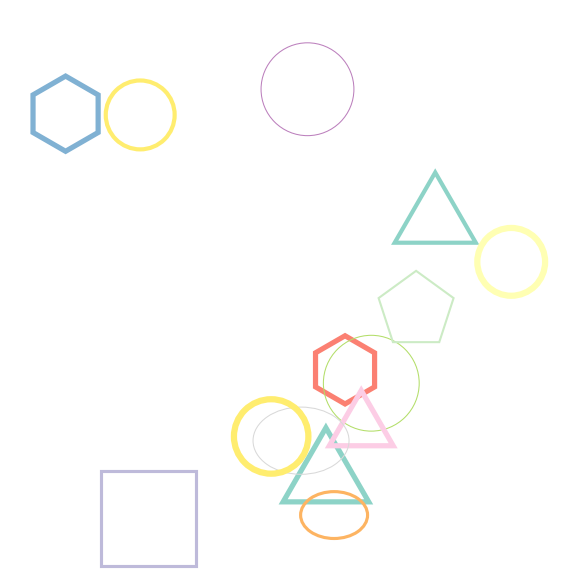[{"shape": "triangle", "thickness": 2.5, "radius": 0.43, "center": [0.564, 0.173]}, {"shape": "triangle", "thickness": 2, "radius": 0.41, "center": [0.754, 0.619]}, {"shape": "circle", "thickness": 3, "radius": 0.29, "center": [0.885, 0.546]}, {"shape": "square", "thickness": 1.5, "radius": 0.41, "center": [0.257, 0.101]}, {"shape": "hexagon", "thickness": 2.5, "radius": 0.3, "center": [0.597, 0.359]}, {"shape": "hexagon", "thickness": 2.5, "radius": 0.33, "center": [0.114, 0.802]}, {"shape": "oval", "thickness": 1.5, "radius": 0.29, "center": [0.579, 0.107]}, {"shape": "circle", "thickness": 0.5, "radius": 0.41, "center": [0.643, 0.336]}, {"shape": "triangle", "thickness": 2.5, "radius": 0.32, "center": [0.626, 0.259]}, {"shape": "oval", "thickness": 0.5, "radius": 0.42, "center": [0.521, 0.236]}, {"shape": "circle", "thickness": 0.5, "radius": 0.4, "center": [0.532, 0.845]}, {"shape": "pentagon", "thickness": 1, "radius": 0.34, "center": [0.721, 0.462]}, {"shape": "circle", "thickness": 2, "radius": 0.3, "center": [0.243, 0.8]}, {"shape": "circle", "thickness": 3, "radius": 0.32, "center": [0.47, 0.243]}]